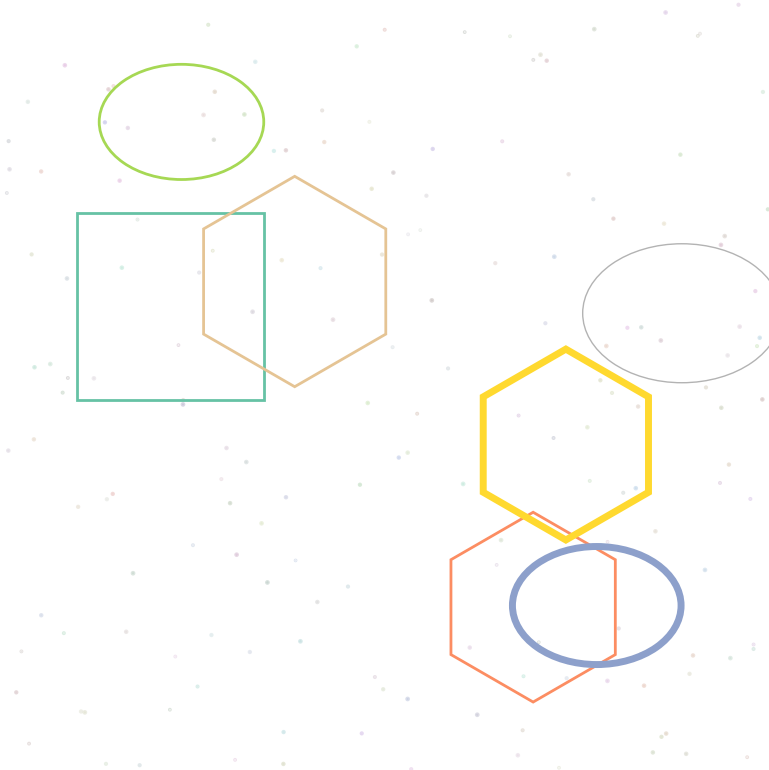[{"shape": "square", "thickness": 1, "radius": 0.61, "center": [0.221, 0.602]}, {"shape": "hexagon", "thickness": 1, "radius": 0.62, "center": [0.692, 0.211]}, {"shape": "oval", "thickness": 2.5, "radius": 0.55, "center": [0.775, 0.214]}, {"shape": "oval", "thickness": 1, "radius": 0.53, "center": [0.236, 0.842]}, {"shape": "hexagon", "thickness": 2.5, "radius": 0.62, "center": [0.735, 0.423]}, {"shape": "hexagon", "thickness": 1, "radius": 0.68, "center": [0.383, 0.634]}, {"shape": "oval", "thickness": 0.5, "radius": 0.64, "center": [0.886, 0.593]}]